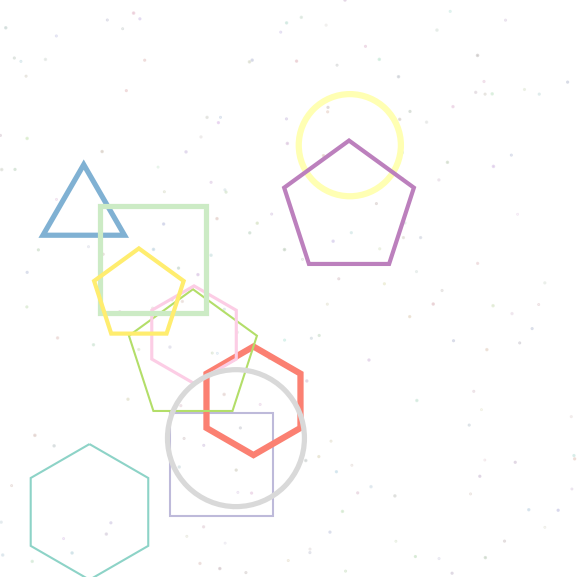[{"shape": "hexagon", "thickness": 1, "radius": 0.59, "center": [0.155, 0.113]}, {"shape": "circle", "thickness": 3, "radius": 0.44, "center": [0.606, 0.748]}, {"shape": "square", "thickness": 1, "radius": 0.45, "center": [0.384, 0.195]}, {"shape": "hexagon", "thickness": 3, "radius": 0.47, "center": [0.439, 0.305]}, {"shape": "triangle", "thickness": 2.5, "radius": 0.41, "center": [0.145, 0.633]}, {"shape": "pentagon", "thickness": 1, "radius": 0.58, "center": [0.334, 0.382]}, {"shape": "hexagon", "thickness": 1.5, "radius": 0.42, "center": [0.336, 0.42]}, {"shape": "circle", "thickness": 2.5, "radius": 0.59, "center": [0.409, 0.24]}, {"shape": "pentagon", "thickness": 2, "radius": 0.59, "center": [0.604, 0.638]}, {"shape": "square", "thickness": 2.5, "radius": 0.46, "center": [0.265, 0.549]}, {"shape": "pentagon", "thickness": 2, "radius": 0.41, "center": [0.24, 0.487]}]